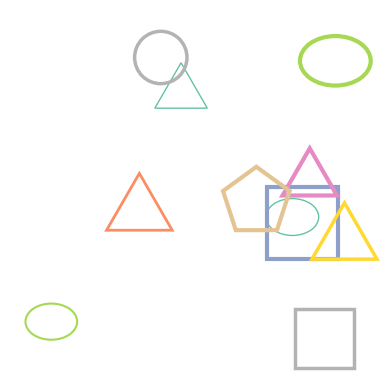[{"shape": "oval", "thickness": 1, "radius": 0.34, "center": [0.759, 0.436]}, {"shape": "triangle", "thickness": 1, "radius": 0.39, "center": [0.47, 0.758]}, {"shape": "triangle", "thickness": 2, "radius": 0.49, "center": [0.362, 0.451]}, {"shape": "square", "thickness": 3, "radius": 0.46, "center": [0.786, 0.421]}, {"shape": "triangle", "thickness": 3, "radius": 0.41, "center": [0.805, 0.533]}, {"shape": "oval", "thickness": 1.5, "radius": 0.34, "center": [0.133, 0.165]}, {"shape": "oval", "thickness": 3, "radius": 0.46, "center": [0.871, 0.842]}, {"shape": "triangle", "thickness": 2.5, "radius": 0.49, "center": [0.895, 0.376]}, {"shape": "pentagon", "thickness": 3, "radius": 0.45, "center": [0.666, 0.476]}, {"shape": "square", "thickness": 2.5, "radius": 0.38, "center": [0.842, 0.12]}, {"shape": "circle", "thickness": 2.5, "radius": 0.34, "center": [0.418, 0.851]}]